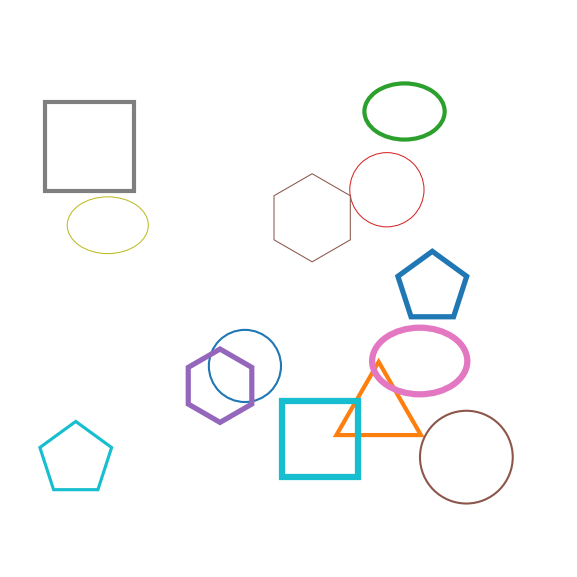[{"shape": "pentagon", "thickness": 2.5, "radius": 0.31, "center": [0.749, 0.501]}, {"shape": "circle", "thickness": 1, "radius": 0.31, "center": [0.424, 0.365]}, {"shape": "triangle", "thickness": 2, "radius": 0.42, "center": [0.656, 0.288]}, {"shape": "oval", "thickness": 2, "radius": 0.35, "center": [0.7, 0.806]}, {"shape": "circle", "thickness": 0.5, "radius": 0.32, "center": [0.67, 0.671]}, {"shape": "hexagon", "thickness": 2.5, "radius": 0.32, "center": [0.381, 0.331]}, {"shape": "hexagon", "thickness": 0.5, "radius": 0.38, "center": [0.541, 0.622]}, {"shape": "circle", "thickness": 1, "radius": 0.4, "center": [0.808, 0.208]}, {"shape": "oval", "thickness": 3, "radius": 0.41, "center": [0.727, 0.374]}, {"shape": "square", "thickness": 2, "radius": 0.39, "center": [0.154, 0.745]}, {"shape": "oval", "thickness": 0.5, "radius": 0.35, "center": [0.187, 0.609]}, {"shape": "square", "thickness": 3, "radius": 0.33, "center": [0.554, 0.239]}, {"shape": "pentagon", "thickness": 1.5, "radius": 0.33, "center": [0.131, 0.204]}]